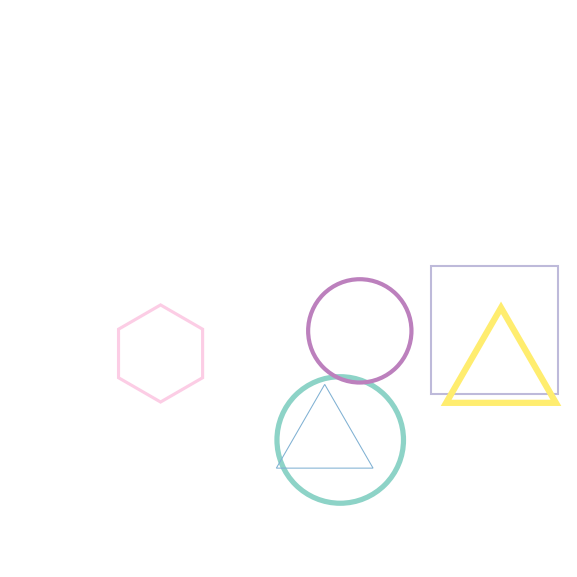[{"shape": "circle", "thickness": 2.5, "radius": 0.55, "center": [0.589, 0.237]}, {"shape": "square", "thickness": 1, "radius": 0.55, "center": [0.856, 0.428]}, {"shape": "triangle", "thickness": 0.5, "radius": 0.48, "center": [0.562, 0.237]}, {"shape": "hexagon", "thickness": 1.5, "radius": 0.42, "center": [0.278, 0.387]}, {"shape": "circle", "thickness": 2, "radius": 0.45, "center": [0.623, 0.426]}, {"shape": "triangle", "thickness": 3, "radius": 0.55, "center": [0.868, 0.356]}]